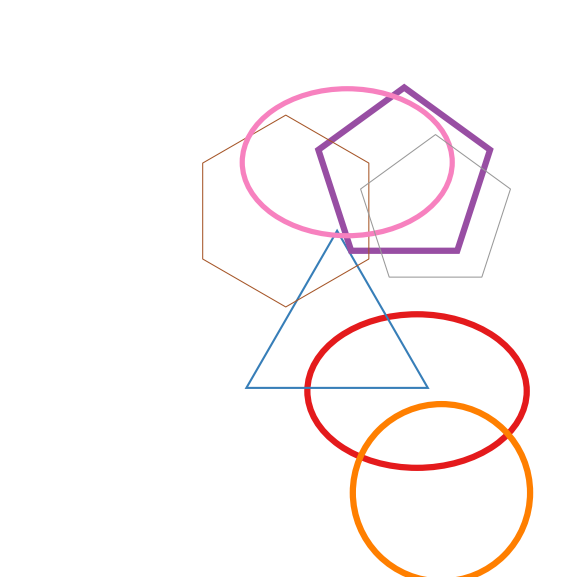[{"shape": "oval", "thickness": 3, "radius": 0.95, "center": [0.722, 0.322]}, {"shape": "triangle", "thickness": 1, "radius": 0.91, "center": [0.584, 0.418]}, {"shape": "pentagon", "thickness": 3, "radius": 0.78, "center": [0.7, 0.691]}, {"shape": "circle", "thickness": 3, "radius": 0.77, "center": [0.764, 0.146]}, {"shape": "hexagon", "thickness": 0.5, "radius": 0.83, "center": [0.495, 0.634]}, {"shape": "oval", "thickness": 2.5, "radius": 0.91, "center": [0.601, 0.718]}, {"shape": "pentagon", "thickness": 0.5, "radius": 0.68, "center": [0.754, 0.63]}]